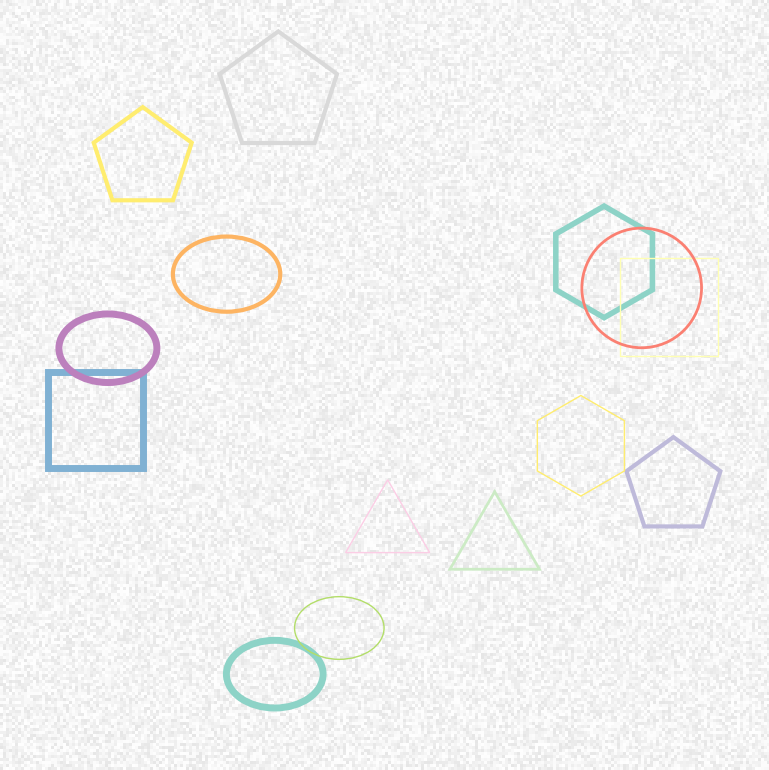[{"shape": "oval", "thickness": 2.5, "radius": 0.31, "center": [0.357, 0.124]}, {"shape": "hexagon", "thickness": 2, "radius": 0.36, "center": [0.785, 0.66]}, {"shape": "square", "thickness": 0.5, "radius": 0.32, "center": [0.869, 0.602]}, {"shape": "pentagon", "thickness": 1.5, "radius": 0.32, "center": [0.875, 0.368]}, {"shape": "circle", "thickness": 1, "radius": 0.39, "center": [0.833, 0.626]}, {"shape": "square", "thickness": 2.5, "radius": 0.31, "center": [0.124, 0.454]}, {"shape": "oval", "thickness": 1.5, "radius": 0.35, "center": [0.294, 0.644]}, {"shape": "oval", "thickness": 0.5, "radius": 0.29, "center": [0.441, 0.184]}, {"shape": "triangle", "thickness": 0.5, "radius": 0.32, "center": [0.503, 0.314]}, {"shape": "pentagon", "thickness": 1.5, "radius": 0.4, "center": [0.361, 0.879]}, {"shape": "oval", "thickness": 2.5, "radius": 0.32, "center": [0.14, 0.548]}, {"shape": "triangle", "thickness": 1, "radius": 0.34, "center": [0.642, 0.294]}, {"shape": "hexagon", "thickness": 0.5, "radius": 0.33, "center": [0.754, 0.421]}, {"shape": "pentagon", "thickness": 1.5, "radius": 0.33, "center": [0.185, 0.794]}]